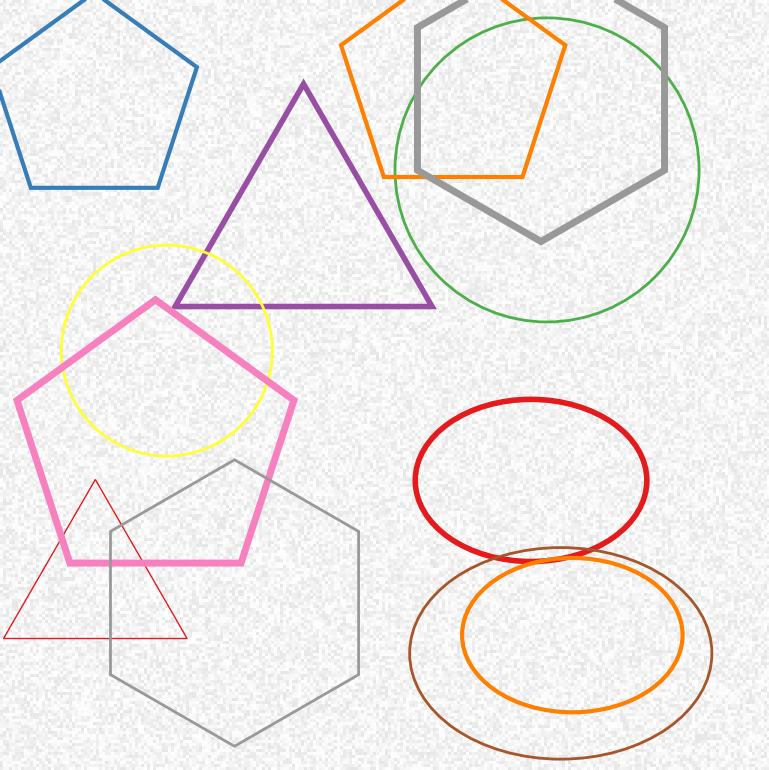[{"shape": "triangle", "thickness": 0.5, "radius": 0.69, "center": [0.124, 0.24]}, {"shape": "oval", "thickness": 2, "radius": 0.75, "center": [0.69, 0.376]}, {"shape": "pentagon", "thickness": 1.5, "radius": 0.7, "center": [0.122, 0.869]}, {"shape": "circle", "thickness": 1, "radius": 0.99, "center": [0.71, 0.779]}, {"shape": "triangle", "thickness": 2, "radius": 0.96, "center": [0.394, 0.698]}, {"shape": "oval", "thickness": 1.5, "radius": 0.72, "center": [0.743, 0.175]}, {"shape": "pentagon", "thickness": 1.5, "radius": 0.77, "center": [0.589, 0.894]}, {"shape": "circle", "thickness": 1, "radius": 0.68, "center": [0.217, 0.545]}, {"shape": "oval", "thickness": 1, "radius": 0.98, "center": [0.728, 0.151]}, {"shape": "pentagon", "thickness": 2.5, "radius": 0.95, "center": [0.202, 0.422]}, {"shape": "hexagon", "thickness": 2.5, "radius": 0.93, "center": [0.703, 0.872]}, {"shape": "hexagon", "thickness": 1, "radius": 0.93, "center": [0.305, 0.217]}]